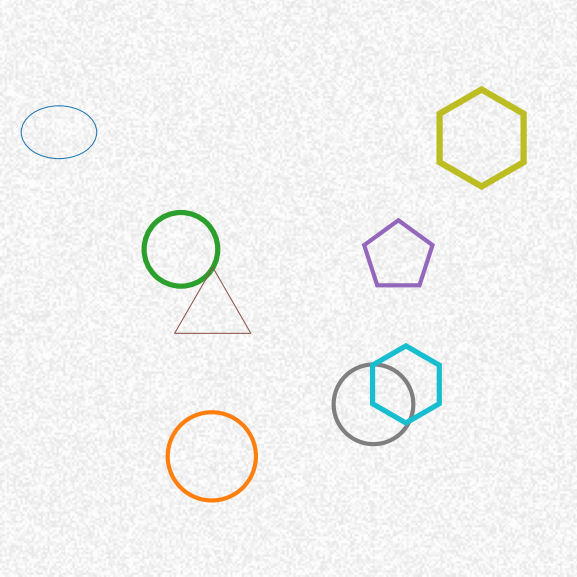[{"shape": "oval", "thickness": 0.5, "radius": 0.33, "center": [0.102, 0.77]}, {"shape": "circle", "thickness": 2, "radius": 0.38, "center": [0.367, 0.209]}, {"shape": "circle", "thickness": 2.5, "radius": 0.32, "center": [0.313, 0.567]}, {"shape": "pentagon", "thickness": 2, "radius": 0.31, "center": [0.69, 0.555]}, {"shape": "triangle", "thickness": 0.5, "radius": 0.38, "center": [0.368, 0.46]}, {"shape": "circle", "thickness": 2, "radius": 0.34, "center": [0.647, 0.299]}, {"shape": "hexagon", "thickness": 3, "radius": 0.42, "center": [0.834, 0.76]}, {"shape": "hexagon", "thickness": 2.5, "radius": 0.33, "center": [0.703, 0.333]}]